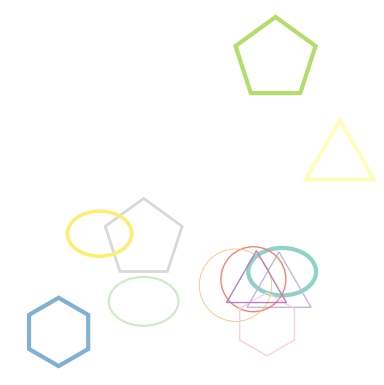[{"shape": "oval", "thickness": 3, "radius": 0.44, "center": [0.733, 0.294]}, {"shape": "triangle", "thickness": 2.5, "radius": 0.51, "center": [0.883, 0.585]}, {"shape": "triangle", "thickness": 1, "radius": 0.48, "center": [0.725, 0.25]}, {"shape": "circle", "thickness": 1, "radius": 0.42, "center": [0.658, 0.275]}, {"shape": "hexagon", "thickness": 3, "radius": 0.44, "center": [0.152, 0.138]}, {"shape": "circle", "thickness": 0.5, "radius": 0.47, "center": [0.612, 0.259]}, {"shape": "pentagon", "thickness": 3, "radius": 0.55, "center": [0.716, 0.847]}, {"shape": "hexagon", "thickness": 1, "radius": 0.41, "center": [0.694, 0.158]}, {"shape": "pentagon", "thickness": 2, "radius": 0.52, "center": [0.373, 0.38]}, {"shape": "triangle", "thickness": 1, "radius": 0.45, "center": [0.666, 0.259]}, {"shape": "oval", "thickness": 1.5, "radius": 0.45, "center": [0.373, 0.217]}, {"shape": "oval", "thickness": 2.5, "radius": 0.42, "center": [0.259, 0.393]}]